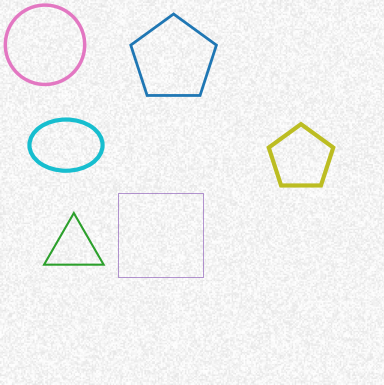[{"shape": "pentagon", "thickness": 2, "radius": 0.58, "center": [0.451, 0.847]}, {"shape": "triangle", "thickness": 1.5, "radius": 0.45, "center": [0.192, 0.357]}, {"shape": "square", "thickness": 0.5, "radius": 0.55, "center": [0.417, 0.39]}, {"shape": "circle", "thickness": 2.5, "radius": 0.52, "center": [0.117, 0.884]}, {"shape": "pentagon", "thickness": 3, "radius": 0.44, "center": [0.782, 0.589]}, {"shape": "oval", "thickness": 3, "radius": 0.47, "center": [0.171, 0.623]}]